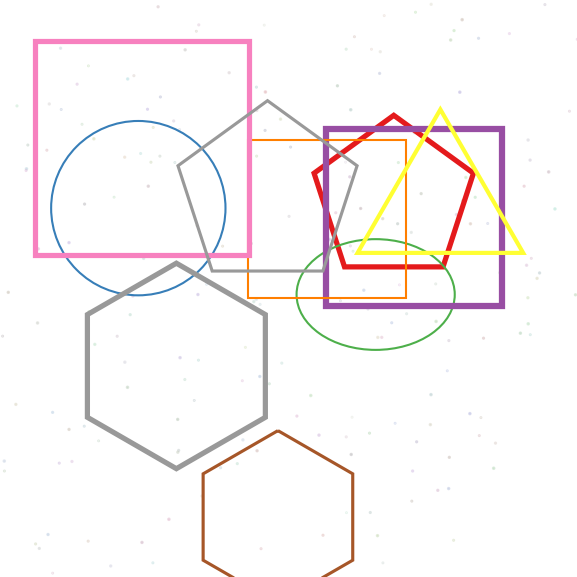[{"shape": "pentagon", "thickness": 2.5, "radius": 0.73, "center": [0.682, 0.654]}, {"shape": "circle", "thickness": 1, "radius": 0.75, "center": [0.24, 0.639]}, {"shape": "oval", "thickness": 1, "radius": 0.68, "center": [0.65, 0.489]}, {"shape": "square", "thickness": 3, "radius": 0.76, "center": [0.717, 0.622]}, {"shape": "square", "thickness": 1, "radius": 0.68, "center": [0.567, 0.62]}, {"shape": "triangle", "thickness": 2, "radius": 0.83, "center": [0.763, 0.644]}, {"shape": "hexagon", "thickness": 1.5, "radius": 0.75, "center": [0.481, 0.104]}, {"shape": "square", "thickness": 2.5, "radius": 0.92, "center": [0.246, 0.743]}, {"shape": "pentagon", "thickness": 1.5, "radius": 0.82, "center": [0.463, 0.662]}, {"shape": "hexagon", "thickness": 2.5, "radius": 0.89, "center": [0.305, 0.365]}]